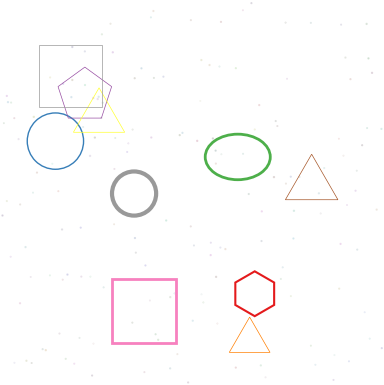[{"shape": "hexagon", "thickness": 1.5, "radius": 0.29, "center": [0.662, 0.237]}, {"shape": "circle", "thickness": 1, "radius": 0.37, "center": [0.144, 0.633]}, {"shape": "oval", "thickness": 2, "radius": 0.42, "center": [0.618, 0.592]}, {"shape": "pentagon", "thickness": 0.5, "radius": 0.37, "center": [0.22, 0.752]}, {"shape": "triangle", "thickness": 0.5, "radius": 0.31, "center": [0.648, 0.115]}, {"shape": "triangle", "thickness": 0.5, "radius": 0.38, "center": [0.257, 0.695]}, {"shape": "triangle", "thickness": 0.5, "radius": 0.39, "center": [0.809, 0.521]}, {"shape": "square", "thickness": 2, "radius": 0.42, "center": [0.374, 0.192]}, {"shape": "circle", "thickness": 3, "radius": 0.29, "center": [0.348, 0.497]}, {"shape": "square", "thickness": 0.5, "radius": 0.41, "center": [0.183, 0.802]}]